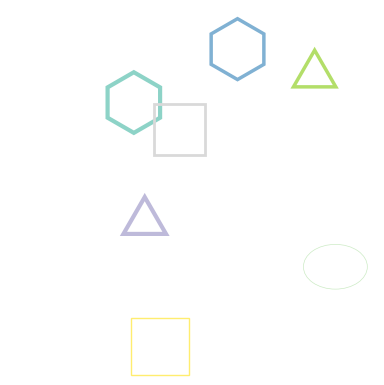[{"shape": "hexagon", "thickness": 3, "radius": 0.39, "center": [0.348, 0.734]}, {"shape": "triangle", "thickness": 3, "radius": 0.32, "center": [0.376, 0.424]}, {"shape": "hexagon", "thickness": 2.5, "radius": 0.4, "center": [0.617, 0.872]}, {"shape": "triangle", "thickness": 2.5, "radius": 0.32, "center": [0.817, 0.806]}, {"shape": "square", "thickness": 2, "radius": 0.33, "center": [0.466, 0.664]}, {"shape": "oval", "thickness": 0.5, "radius": 0.42, "center": [0.871, 0.307]}, {"shape": "square", "thickness": 1, "radius": 0.37, "center": [0.416, 0.101]}]